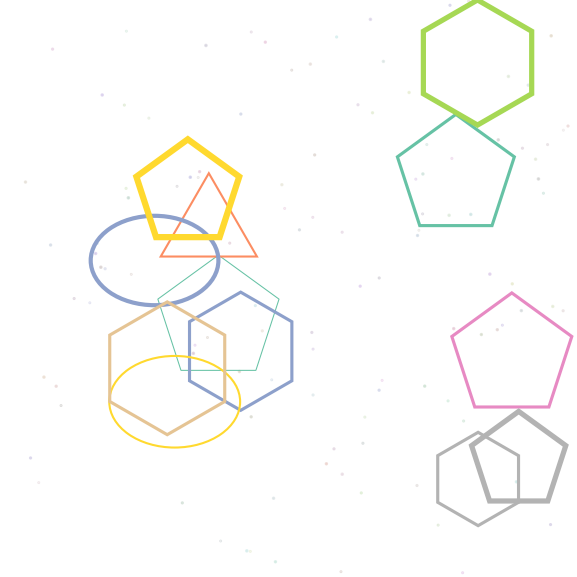[{"shape": "pentagon", "thickness": 1.5, "radius": 0.53, "center": [0.789, 0.695]}, {"shape": "pentagon", "thickness": 0.5, "radius": 0.55, "center": [0.378, 0.447]}, {"shape": "triangle", "thickness": 1, "radius": 0.48, "center": [0.362, 0.603]}, {"shape": "hexagon", "thickness": 1.5, "radius": 0.51, "center": [0.417, 0.391]}, {"shape": "oval", "thickness": 2, "radius": 0.55, "center": [0.268, 0.548]}, {"shape": "pentagon", "thickness": 1.5, "radius": 0.55, "center": [0.886, 0.383]}, {"shape": "hexagon", "thickness": 2.5, "radius": 0.54, "center": [0.827, 0.891]}, {"shape": "oval", "thickness": 1, "radius": 0.57, "center": [0.303, 0.303]}, {"shape": "pentagon", "thickness": 3, "radius": 0.47, "center": [0.325, 0.664]}, {"shape": "hexagon", "thickness": 1.5, "radius": 0.57, "center": [0.29, 0.361]}, {"shape": "pentagon", "thickness": 2.5, "radius": 0.43, "center": [0.898, 0.201]}, {"shape": "hexagon", "thickness": 1.5, "radius": 0.4, "center": [0.828, 0.17]}]